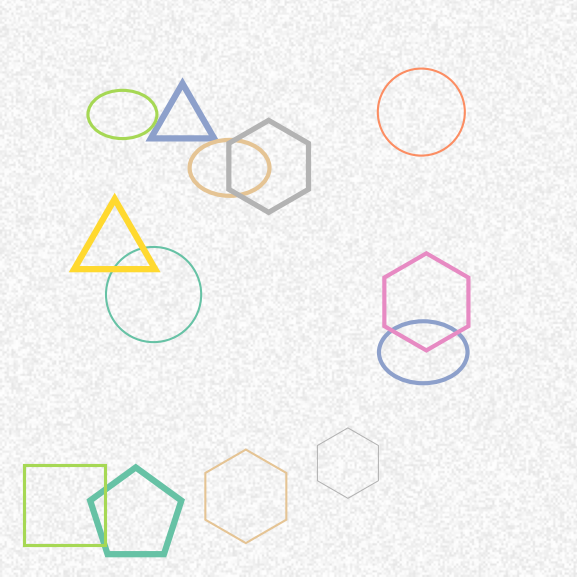[{"shape": "circle", "thickness": 1, "radius": 0.41, "center": [0.266, 0.489]}, {"shape": "pentagon", "thickness": 3, "radius": 0.42, "center": [0.235, 0.107]}, {"shape": "circle", "thickness": 1, "radius": 0.38, "center": [0.73, 0.805]}, {"shape": "oval", "thickness": 2, "radius": 0.38, "center": [0.733, 0.389]}, {"shape": "triangle", "thickness": 3, "radius": 0.32, "center": [0.316, 0.791]}, {"shape": "hexagon", "thickness": 2, "radius": 0.42, "center": [0.738, 0.476]}, {"shape": "oval", "thickness": 1.5, "radius": 0.3, "center": [0.212, 0.801]}, {"shape": "square", "thickness": 1.5, "radius": 0.35, "center": [0.112, 0.125]}, {"shape": "triangle", "thickness": 3, "radius": 0.41, "center": [0.199, 0.574]}, {"shape": "oval", "thickness": 2, "radius": 0.35, "center": [0.397, 0.708]}, {"shape": "hexagon", "thickness": 1, "radius": 0.4, "center": [0.426, 0.14]}, {"shape": "hexagon", "thickness": 2.5, "radius": 0.4, "center": [0.465, 0.711]}, {"shape": "hexagon", "thickness": 0.5, "radius": 0.3, "center": [0.602, 0.197]}]